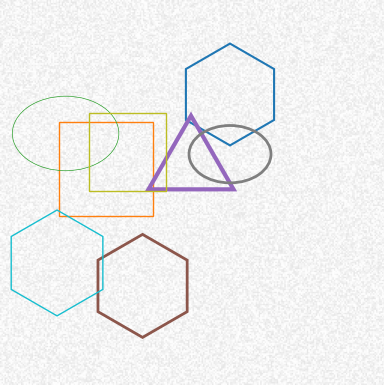[{"shape": "hexagon", "thickness": 1.5, "radius": 0.66, "center": [0.597, 0.755]}, {"shape": "square", "thickness": 1, "radius": 0.61, "center": [0.275, 0.562]}, {"shape": "oval", "thickness": 0.5, "radius": 0.69, "center": [0.17, 0.653]}, {"shape": "triangle", "thickness": 3, "radius": 0.64, "center": [0.496, 0.572]}, {"shape": "hexagon", "thickness": 2, "radius": 0.67, "center": [0.37, 0.257]}, {"shape": "oval", "thickness": 2, "radius": 0.53, "center": [0.597, 0.6]}, {"shape": "square", "thickness": 1, "radius": 0.5, "center": [0.331, 0.605]}, {"shape": "hexagon", "thickness": 1, "radius": 0.69, "center": [0.148, 0.317]}]